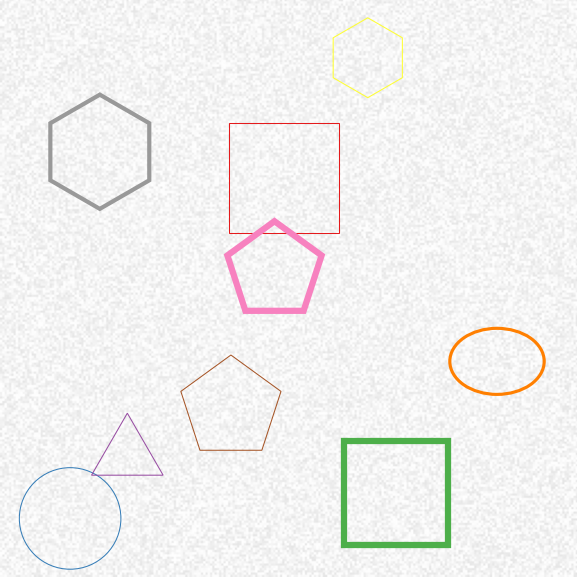[{"shape": "square", "thickness": 0.5, "radius": 0.48, "center": [0.492, 0.691]}, {"shape": "circle", "thickness": 0.5, "radius": 0.44, "center": [0.121, 0.101]}, {"shape": "square", "thickness": 3, "radius": 0.45, "center": [0.686, 0.145]}, {"shape": "triangle", "thickness": 0.5, "radius": 0.36, "center": [0.22, 0.212]}, {"shape": "oval", "thickness": 1.5, "radius": 0.41, "center": [0.861, 0.373]}, {"shape": "hexagon", "thickness": 0.5, "radius": 0.35, "center": [0.637, 0.899]}, {"shape": "pentagon", "thickness": 0.5, "radius": 0.46, "center": [0.4, 0.293]}, {"shape": "pentagon", "thickness": 3, "radius": 0.43, "center": [0.475, 0.53]}, {"shape": "hexagon", "thickness": 2, "radius": 0.49, "center": [0.173, 0.736]}]